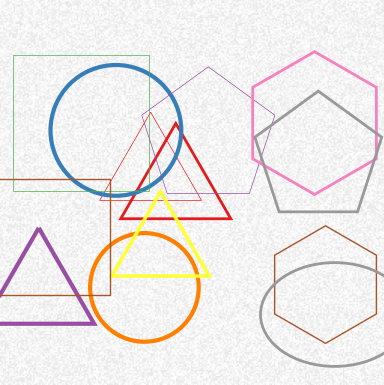[{"shape": "triangle", "thickness": 0.5, "radius": 0.76, "center": [0.391, 0.556]}, {"shape": "triangle", "thickness": 2, "radius": 0.83, "center": [0.457, 0.514]}, {"shape": "circle", "thickness": 3, "radius": 0.85, "center": [0.301, 0.661]}, {"shape": "square", "thickness": 0.5, "radius": 0.89, "center": [0.211, 0.681]}, {"shape": "triangle", "thickness": 3, "radius": 0.83, "center": [0.101, 0.242]}, {"shape": "pentagon", "thickness": 0.5, "radius": 0.91, "center": [0.541, 0.645]}, {"shape": "circle", "thickness": 3, "radius": 0.71, "center": [0.375, 0.253]}, {"shape": "triangle", "thickness": 2.5, "radius": 0.73, "center": [0.417, 0.356]}, {"shape": "hexagon", "thickness": 1, "radius": 0.76, "center": [0.846, 0.261]}, {"shape": "square", "thickness": 1, "radius": 0.75, "center": [0.135, 0.384]}, {"shape": "hexagon", "thickness": 2, "radius": 0.93, "center": [0.817, 0.68]}, {"shape": "oval", "thickness": 2, "radius": 0.96, "center": [0.869, 0.183]}, {"shape": "pentagon", "thickness": 2, "radius": 0.87, "center": [0.827, 0.59]}]